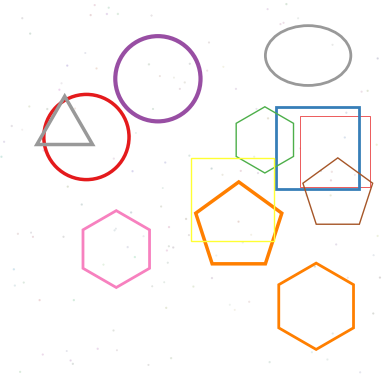[{"shape": "square", "thickness": 0.5, "radius": 0.46, "center": [0.871, 0.607]}, {"shape": "circle", "thickness": 2.5, "radius": 0.55, "center": [0.224, 0.644]}, {"shape": "square", "thickness": 2, "radius": 0.53, "center": [0.824, 0.616]}, {"shape": "hexagon", "thickness": 1, "radius": 0.43, "center": [0.688, 0.637]}, {"shape": "circle", "thickness": 3, "radius": 0.55, "center": [0.41, 0.795]}, {"shape": "hexagon", "thickness": 2, "radius": 0.56, "center": [0.821, 0.204]}, {"shape": "pentagon", "thickness": 2.5, "radius": 0.59, "center": [0.62, 0.41]}, {"shape": "square", "thickness": 1, "radius": 0.53, "center": [0.603, 0.482]}, {"shape": "pentagon", "thickness": 1, "radius": 0.48, "center": [0.877, 0.495]}, {"shape": "hexagon", "thickness": 2, "radius": 0.5, "center": [0.302, 0.353]}, {"shape": "oval", "thickness": 2, "radius": 0.55, "center": [0.8, 0.856]}, {"shape": "triangle", "thickness": 2.5, "radius": 0.42, "center": [0.168, 0.666]}]